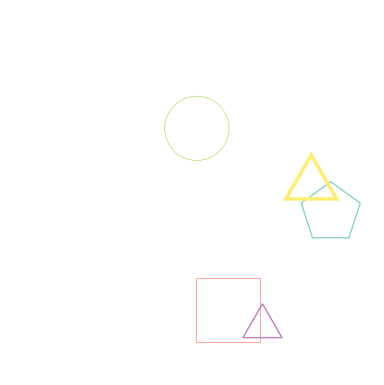[{"shape": "pentagon", "thickness": 1, "radius": 0.4, "center": [0.859, 0.447]}, {"shape": "square", "thickness": 0.5, "radius": 0.42, "center": [0.592, 0.195]}, {"shape": "circle", "thickness": 0.5, "radius": 0.42, "center": [0.511, 0.667]}, {"shape": "triangle", "thickness": 1, "radius": 0.29, "center": [0.682, 0.152]}, {"shape": "triangle", "thickness": 2.5, "radius": 0.38, "center": [0.808, 0.521]}]